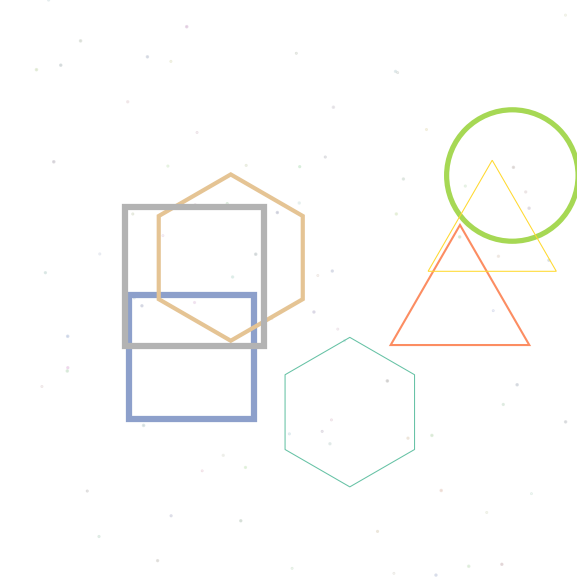[{"shape": "hexagon", "thickness": 0.5, "radius": 0.65, "center": [0.606, 0.286]}, {"shape": "triangle", "thickness": 1, "radius": 0.69, "center": [0.797, 0.471]}, {"shape": "square", "thickness": 3, "radius": 0.54, "center": [0.332, 0.381]}, {"shape": "circle", "thickness": 2.5, "radius": 0.57, "center": [0.887, 0.695]}, {"shape": "triangle", "thickness": 0.5, "radius": 0.64, "center": [0.852, 0.593]}, {"shape": "hexagon", "thickness": 2, "radius": 0.72, "center": [0.4, 0.553]}, {"shape": "square", "thickness": 3, "radius": 0.6, "center": [0.336, 0.521]}]